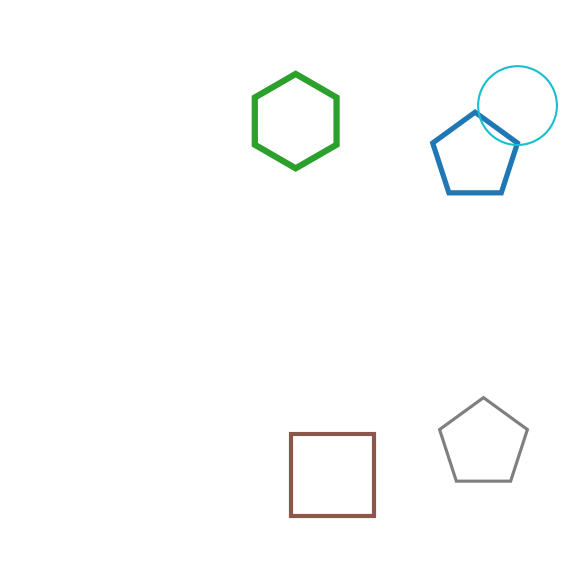[{"shape": "pentagon", "thickness": 2.5, "radius": 0.39, "center": [0.823, 0.728]}, {"shape": "hexagon", "thickness": 3, "radius": 0.41, "center": [0.512, 0.789]}, {"shape": "square", "thickness": 2, "radius": 0.36, "center": [0.576, 0.177]}, {"shape": "pentagon", "thickness": 1.5, "radius": 0.4, "center": [0.837, 0.231]}, {"shape": "circle", "thickness": 1, "radius": 0.34, "center": [0.896, 0.816]}]